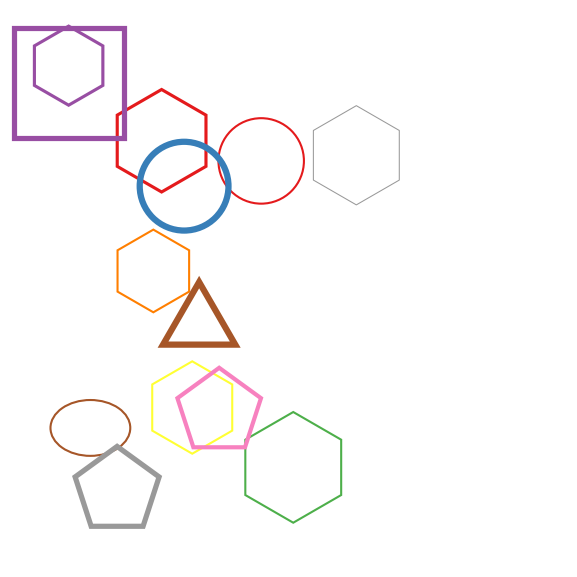[{"shape": "hexagon", "thickness": 1.5, "radius": 0.44, "center": [0.28, 0.755]}, {"shape": "circle", "thickness": 1, "radius": 0.37, "center": [0.452, 0.72]}, {"shape": "circle", "thickness": 3, "radius": 0.38, "center": [0.319, 0.677]}, {"shape": "hexagon", "thickness": 1, "radius": 0.48, "center": [0.508, 0.19]}, {"shape": "square", "thickness": 2.5, "radius": 0.48, "center": [0.12, 0.855]}, {"shape": "hexagon", "thickness": 1.5, "radius": 0.34, "center": [0.119, 0.885]}, {"shape": "hexagon", "thickness": 1, "radius": 0.36, "center": [0.266, 0.53]}, {"shape": "hexagon", "thickness": 1, "radius": 0.4, "center": [0.333, 0.293]}, {"shape": "oval", "thickness": 1, "radius": 0.35, "center": [0.157, 0.258]}, {"shape": "triangle", "thickness": 3, "radius": 0.36, "center": [0.345, 0.438]}, {"shape": "pentagon", "thickness": 2, "radius": 0.38, "center": [0.38, 0.286]}, {"shape": "pentagon", "thickness": 2.5, "radius": 0.38, "center": [0.203, 0.15]}, {"shape": "hexagon", "thickness": 0.5, "radius": 0.43, "center": [0.617, 0.73]}]